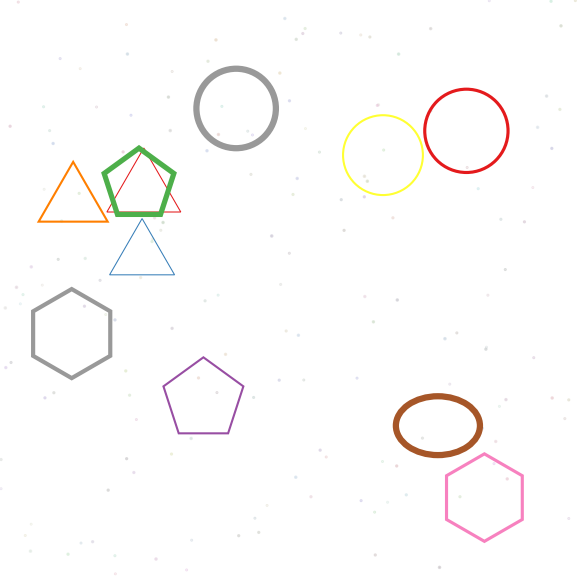[{"shape": "triangle", "thickness": 0.5, "radius": 0.37, "center": [0.249, 0.669]}, {"shape": "circle", "thickness": 1.5, "radius": 0.36, "center": [0.808, 0.773]}, {"shape": "triangle", "thickness": 0.5, "radius": 0.32, "center": [0.246, 0.556]}, {"shape": "pentagon", "thickness": 2.5, "radius": 0.32, "center": [0.241, 0.679]}, {"shape": "pentagon", "thickness": 1, "radius": 0.36, "center": [0.352, 0.308]}, {"shape": "triangle", "thickness": 1, "radius": 0.35, "center": [0.127, 0.65]}, {"shape": "circle", "thickness": 1, "radius": 0.35, "center": [0.663, 0.73]}, {"shape": "oval", "thickness": 3, "radius": 0.36, "center": [0.758, 0.262]}, {"shape": "hexagon", "thickness": 1.5, "radius": 0.38, "center": [0.839, 0.137]}, {"shape": "circle", "thickness": 3, "radius": 0.34, "center": [0.409, 0.811]}, {"shape": "hexagon", "thickness": 2, "radius": 0.39, "center": [0.124, 0.421]}]